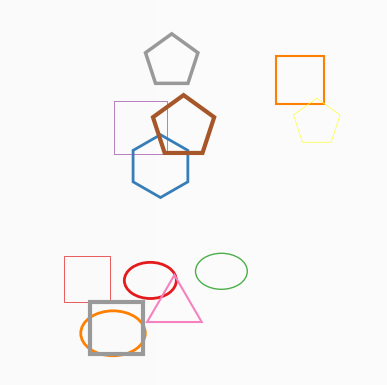[{"shape": "square", "thickness": 0.5, "radius": 0.3, "center": [0.225, 0.275]}, {"shape": "oval", "thickness": 2, "radius": 0.34, "center": [0.388, 0.272]}, {"shape": "hexagon", "thickness": 2, "radius": 0.41, "center": [0.414, 0.569]}, {"shape": "oval", "thickness": 1, "radius": 0.33, "center": [0.571, 0.295]}, {"shape": "square", "thickness": 0.5, "radius": 0.35, "center": [0.362, 0.668]}, {"shape": "oval", "thickness": 2, "radius": 0.42, "center": [0.292, 0.134]}, {"shape": "square", "thickness": 1.5, "radius": 0.31, "center": [0.775, 0.792]}, {"shape": "pentagon", "thickness": 0.5, "radius": 0.32, "center": [0.817, 0.682]}, {"shape": "pentagon", "thickness": 3, "radius": 0.42, "center": [0.474, 0.67]}, {"shape": "triangle", "thickness": 1.5, "radius": 0.41, "center": [0.45, 0.204]}, {"shape": "pentagon", "thickness": 2.5, "radius": 0.36, "center": [0.443, 0.841]}, {"shape": "square", "thickness": 3, "radius": 0.34, "center": [0.3, 0.148]}]